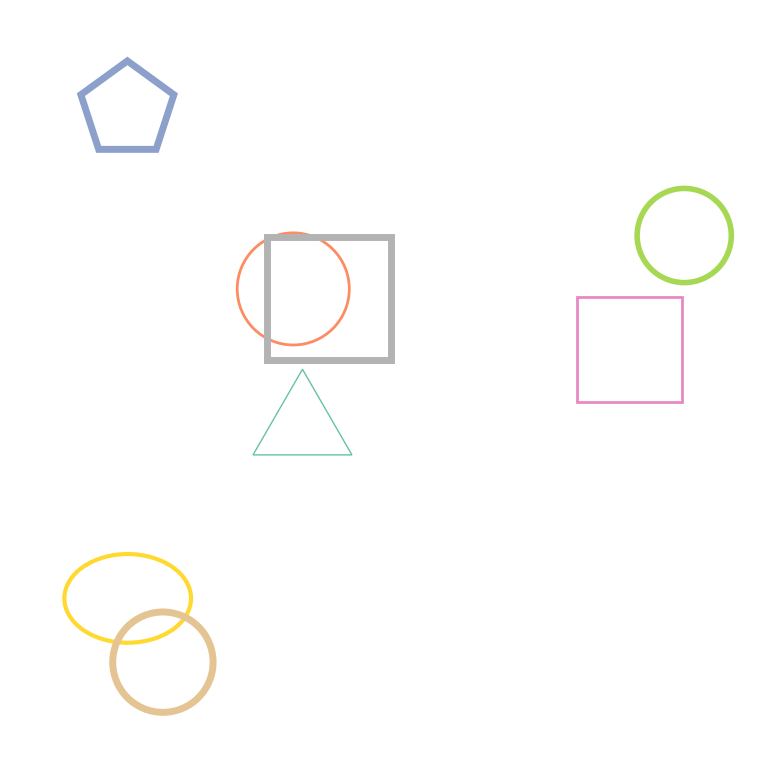[{"shape": "triangle", "thickness": 0.5, "radius": 0.37, "center": [0.393, 0.446]}, {"shape": "circle", "thickness": 1, "radius": 0.36, "center": [0.381, 0.625]}, {"shape": "pentagon", "thickness": 2.5, "radius": 0.32, "center": [0.165, 0.857]}, {"shape": "square", "thickness": 1, "radius": 0.34, "center": [0.818, 0.546]}, {"shape": "circle", "thickness": 2, "radius": 0.31, "center": [0.889, 0.694]}, {"shape": "oval", "thickness": 1.5, "radius": 0.41, "center": [0.166, 0.223]}, {"shape": "circle", "thickness": 2.5, "radius": 0.33, "center": [0.212, 0.14]}, {"shape": "square", "thickness": 2.5, "radius": 0.4, "center": [0.427, 0.613]}]